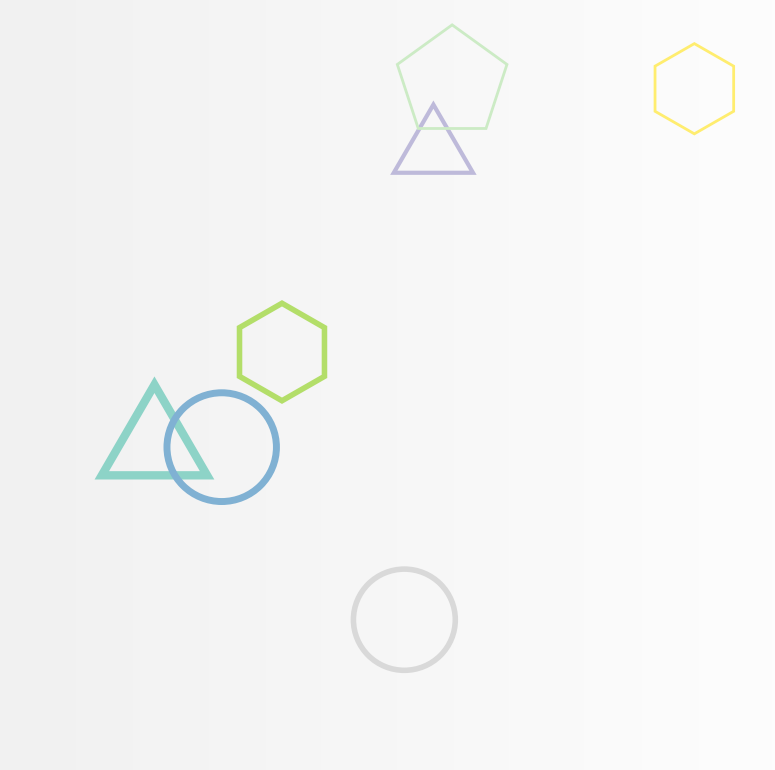[{"shape": "triangle", "thickness": 3, "radius": 0.39, "center": [0.199, 0.422]}, {"shape": "triangle", "thickness": 1.5, "radius": 0.3, "center": [0.559, 0.805]}, {"shape": "circle", "thickness": 2.5, "radius": 0.35, "center": [0.286, 0.419]}, {"shape": "hexagon", "thickness": 2, "radius": 0.32, "center": [0.364, 0.543]}, {"shape": "circle", "thickness": 2, "radius": 0.33, "center": [0.522, 0.195]}, {"shape": "pentagon", "thickness": 1, "radius": 0.37, "center": [0.583, 0.893]}, {"shape": "hexagon", "thickness": 1, "radius": 0.29, "center": [0.896, 0.885]}]